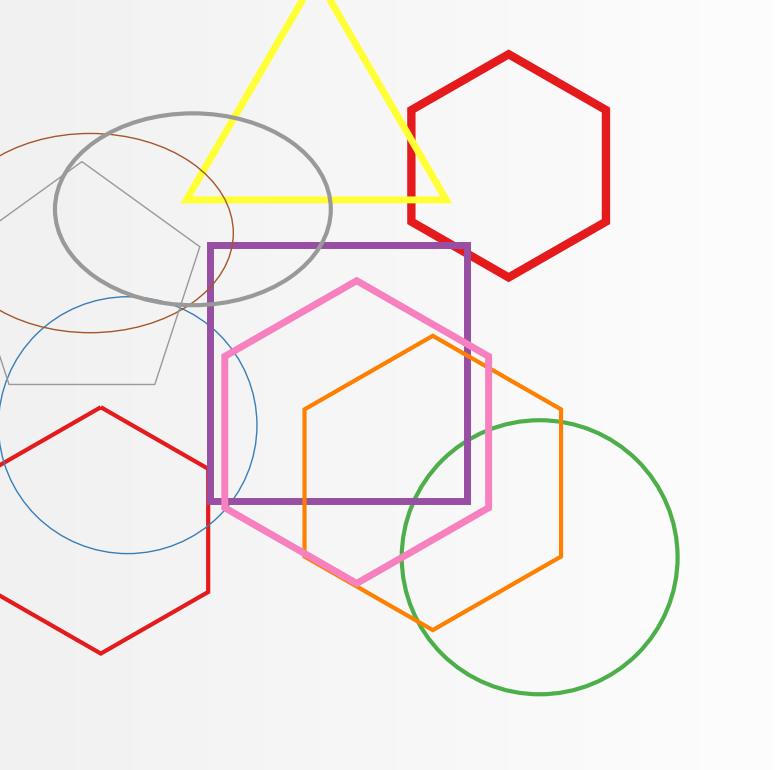[{"shape": "hexagon", "thickness": 3, "radius": 0.72, "center": [0.656, 0.785]}, {"shape": "hexagon", "thickness": 1.5, "radius": 0.8, "center": [0.13, 0.311]}, {"shape": "circle", "thickness": 0.5, "radius": 0.83, "center": [0.165, 0.448]}, {"shape": "circle", "thickness": 1.5, "radius": 0.89, "center": [0.696, 0.276]}, {"shape": "square", "thickness": 2.5, "radius": 0.83, "center": [0.437, 0.515]}, {"shape": "hexagon", "thickness": 1.5, "radius": 0.96, "center": [0.558, 0.373]}, {"shape": "triangle", "thickness": 2.5, "radius": 0.97, "center": [0.408, 0.837]}, {"shape": "oval", "thickness": 0.5, "radius": 0.92, "center": [0.116, 0.697]}, {"shape": "hexagon", "thickness": 2.5, "radius": 0.98, "center": [0.46, 0.439]}, {"shape": "oval", "thickness": 1.5, "radius": 0.89, "center": [0.249, 0.728]}, {"shape": "pentagon", "thickness": 0.5, "radius": 0.8, "center": [0.106, 0.63]}]